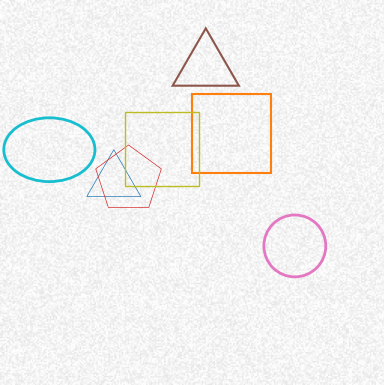[{"shape": "triangle", "thickness": 0.5, "radius": 0.41, "center": [0.296, 0.53]}, {"shape": "square", "thickness": 1.5, "radius": 0.51, "center": [0.601, 0.654]}, {"shape": "pentagon", "thickness": 0.5, "radius": 0.45, "center": [0.334, 0.534]}, {"shape": "triangle", "thickness": 1.5, "radius": 0.5, "center": [0.534, 0.827]}, {"shape": "circle", "thickness": 2, "radius": 0.4, "center": [0.766, 0.361]}, {"shape": "square", "thickness": 1, "radius": 0.48, "center": [0.42, 0.613]}, {"shape": "oval", "thickness": 2, "radius": 0.59, "center": [0.128, 0.611]}]